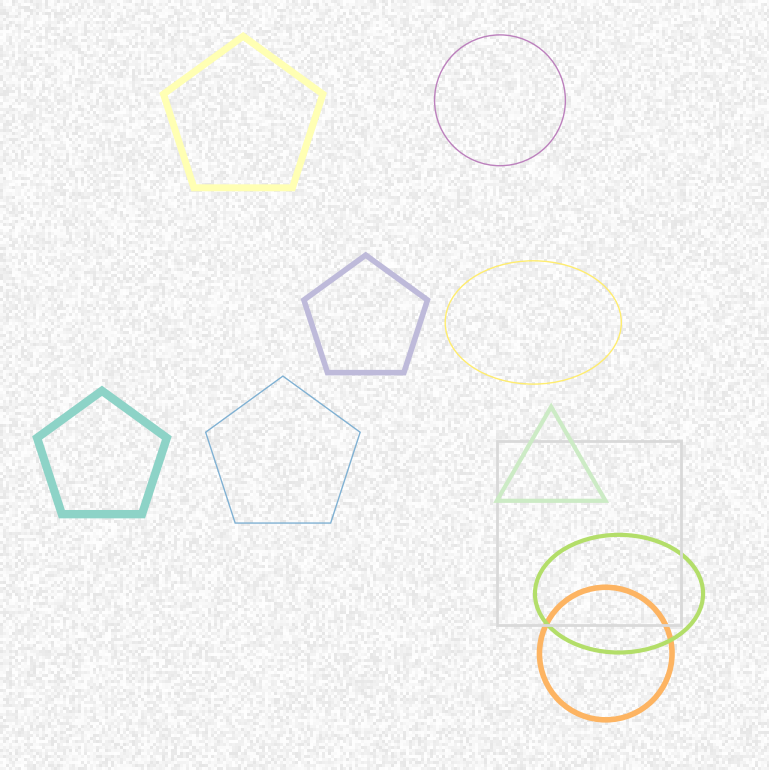[{"shape": "pentagon", "thickness": 3, "radius": 0.44, "center": [0.132, 0.404]}, {"shape": "pentagon", "thickness": 2.5, "radius": 0.54, "center": [0.316, 0.844]}, {"shape": "pentagon", "thickness": 2, "radius": 0.42, "center": [0.475, 0.584]}, {"shape": "pentagon", "thickness": 0.5, "radius": 0.53, "center": [0.367, 0.406]}, {"shape": "circle", "thickness": 2, "radius": 0.43, "center": [0.787, 0.151]}, {"shape": "oval", "thickness": 1.5, "radius": 0.55, "center": [0.804, 0.229]}, {"shape": "square", "thickness": 1, "radius": 0.59, "center": [0.765, 0.308]}, {"shape": "circle", "thickness": 0.5, "radius": 0.42, "center": [0.649, 0.87]}, {"shape": "triangle", "thickness": 1.5, "radius": 0.41, "center": [0.716, 0.39]}, {"shape": "oval", "thickness": 0.5, "radius": 0.57, "center": [0.693, 0.581]}]